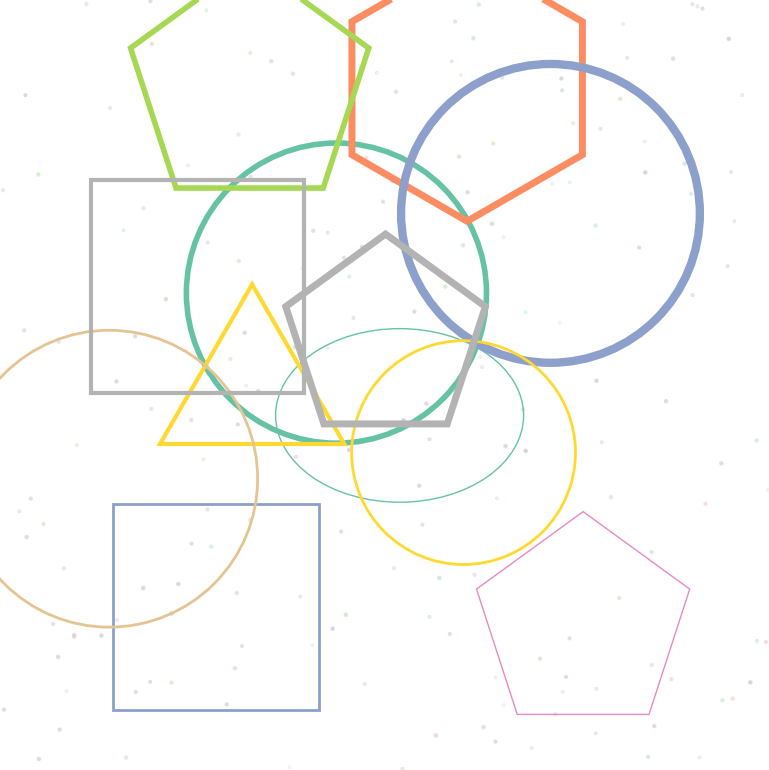[{"shape": "circle", "thickness": 2, "radius": 0.97, "center": [0.437, 0.619]}, {"shape": "oval", "thickness": 0.5, "radius": 0.81, "center": [0.519, 0.46]}, {"shape": "hexagon", "thickness": 2.5, "radius": 0.86, "center": [0.607, 0.885]}, {"shape": "square", "thickness": 1, "radius": 0.67, "center": [0.28, 0.212]}, {"shape": "circle", "thickness": 3, "radius": 0.97, "center": [0.715, 0.723]}, {"shape": "pentagon", "thickness": 0.5, "radius": 0.73, "center": [0.757, 0.19]}, {"shape": "pentagon", "thickness": 2, "radius": 0.81, "center": [0.324, 0.887]}, {"shape": "triangle", "thickness": 1.5, "radius": 0.69, "center": [0.327, 0.492]}, {"shape": "circle", "thickness": 1, "radius": 0.73, "center": [0.602, 0.412]}, {"shape": "circle", "thickness": 1, "radius": 0.96, "center": [0.142, 0.378]}, {"shape": "square", "thickness": 1.5, "radius": 0.69, "center": [0.257, 0.628]}, {"shape": "pentagon", "thickness": 2.5, "radius": 0.68, "center": [0.501, 0.56]}]